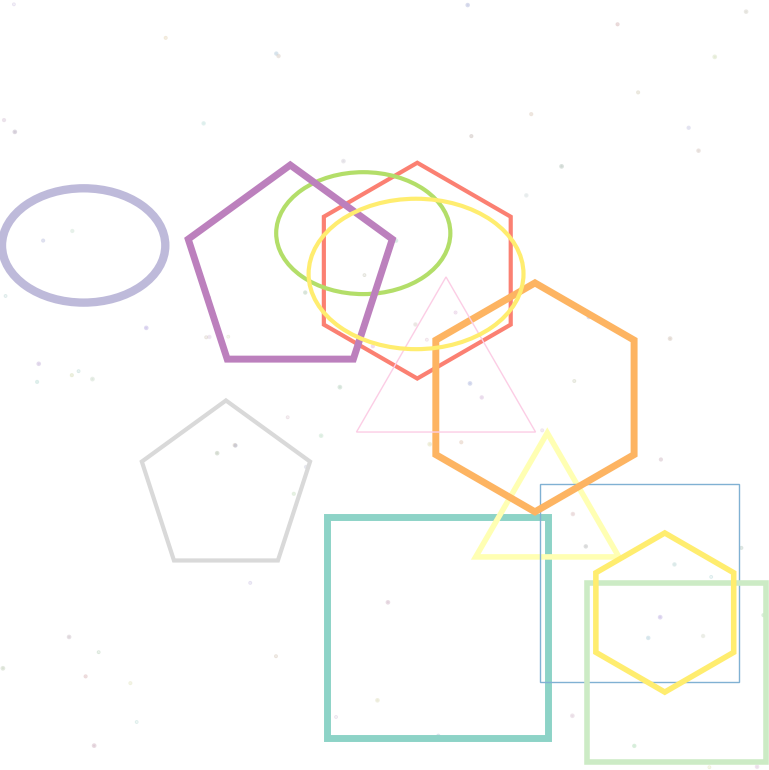[{"shape": "square", "thickness": 2.5, "radius": 0.72, "center": [0.568, 0.185]}, {"shape": "triangle", "thickness": 2, "radius": 0.54, "center": [0.711, 0.33]}, {"shape": "oval", "thickness": 3, "radius": 0.53, "center": [0.109, 0.681]}, {"shape": "hexagon", "thickness": 1.5, "radius": 0.7, "center": [0.542, 0.649]}, {"shape": "square", "thickness": 0.5, "radius": 0.64, "center": [0.831, 0.243]}, {"shape": "hexagon", "thickness": 2.5, "radius": 0.74, "center": [0.695, 0.484]}, {"shape": "oval", "thickness": 1.5, "radius": 0.57, "center": [0.472, 0.697]}, {"shape": "triangle", "thickness": 0.5, "radius": 0.67, "center": [0.579, 0.506]}, {"shape": "pentagon", "thickness": 1.5, "radius": 0.57, "center": [0.293, 0.365]}, {"shape": "pentagon", "thickness": 2.5, "radius": 0.7, "center": [0.377, 0.646]}, {"shape": "square", "thickness": 2, "radius": 0.58, "center": [0.878, 0.127]}, {"shape": "oval", "thickness": 1.5, "radius": 0.7, "center": [0.54, 0.644]}, {"shape": "hexagon", "thickness": 2, "radius": 0.52, "center": [0.863, 0.204]}]